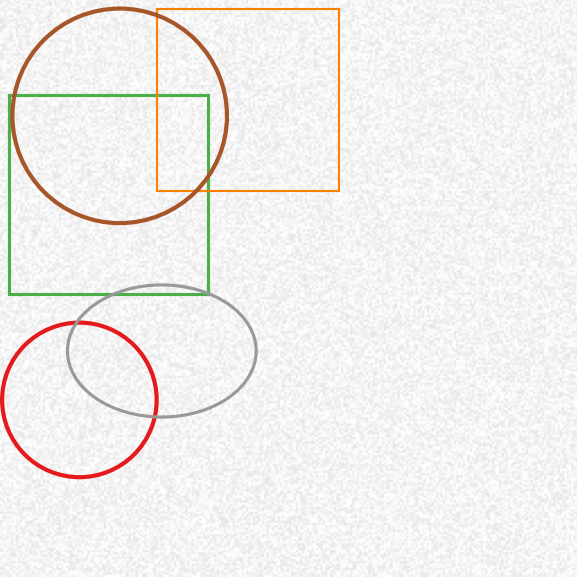[{"shape": "circle", "thickness": 2, "radius": 0.67, "center": [0.137, 0.307]}, {"shape": "square", "thickness": 1.5, "radius": 0.86, "center": [0.188, 0.663]}, {"shape": "square", "thickness": 1, "radius": 0.79, "center": [0.43, 0.826]}, {"shape": "circle", "thickness": 2, "radius": 0.93, "center": [0.207, 0.799]}, {"shape": "oval", "thickness": 1.5, "radius": 0.82, "center": [0.28, 0.391]}]